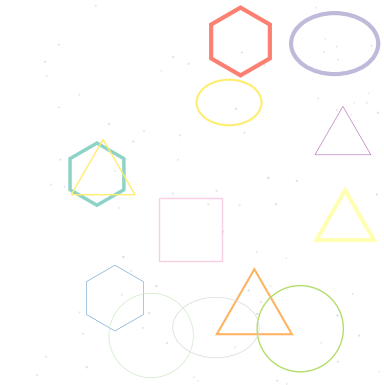[{"shape": "hexagon", "thickness": 2.5, "radius": 0.4, "center": [0.252, 0.548]}, {"shape": "triangle", "thickness": 3, "radius": 0.43, "center": [0.896, 0.42]}, {"shape": "oval", "thickness": 3, "radius": 0.57, "center": [0.869, 0.887]}, {"shape": "hexagon", "thickness": 3, "radius": 0.44, "center": [0.625, 0.892]}, {"shape": "hexagon", "thickness": 0.5, "radius": 0.43, "center": [0.298, 0.226]}, {"shape": "triangle", "thickness": 1.5, "radius": 0.56, "center": [0.661, 0.188]}, {"shape": "circle", "thickness": 1, "radius": 0.56, "center": [0.78, 0.146]}, {"shape": "square", "thickness": 1, "radius": 0.41, "center": [0.495, 0.404]}, {"shape": "oval", "thickness": 0.5, "radius": 0.56, "center": [0.561, 0.149]}, {"shape": "triangle", "thickness": 0.5, "radius": 0.42, "center": [0.891, 0.64]}, {"shape": "circle", "thickness": 0.5, "radius": 0.55, "center": [0.393, 0.129]}, {"shape": "oval", "thickness": 1.5, "radius": 0.42, "center": [0.595, 0.734]}, {"shape": "triangle", "thickness": 1, "radius": 0.48, "center": [0.268, 0.542]}]